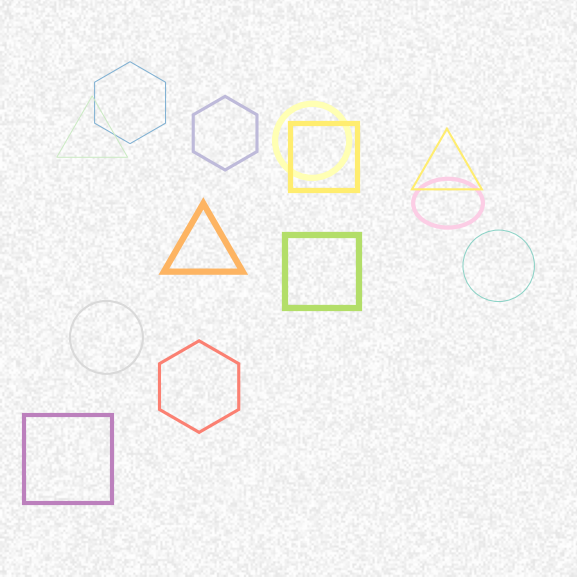[{"shape": "circle", "thickness": 0.5, "radius": 0.31, "center": [0.864, 0.539]}, {"shape": "circle", "thickness": 3, "radius": 0.32, "center": [0.541, 0.755]}, {"shape": "hexagon", "thickness": 1.5, "radius": 0.32, "center": [0.39, 0.769]}, {"shape": "hexagon", "thickness": 1.5, "radius": 0.4, "center": [0.345, 0.33]}, {"shape": "hexagon", "thickness": 0.5, "radius": 0.35, "center": [0.225, 0.821]}, {"shape": "triangle", "thickness": 3, "radius": 0.39, "center": [0.352, 0.568]}, {"shape": "square", "thickness": 3, "radius": 0.32, "center": [0.558, 0.529]}, {"shape": "oval", "thickness": 2, "radius": 0.3, "center": [0.776, 0.647]}, {"shape": "circle", "thickness": 1, "radius": 0.32, "center": [0.184, 0.415]}, {"shape": "square", "thickness": 2, "radius": 0.38, "center": [0.118, 0.205]}, {"shape": "triangle", "thickness": 0.5, "radius": 0.35, "center": [0.16, 0.762]}, {"shape": "triangle", "thickness": 1, "radius": 0.35, "center": [0.774, 0.706]}, {"shape": "square", "thickness": 2.5, "radius": 0.29, "center": [0.56, 0.728]}]